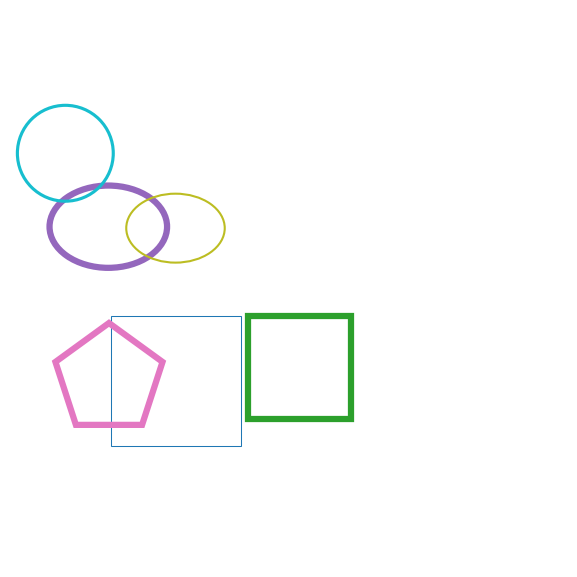[{"shape": "square", "thickness": 0.5, "radius": 0.56, "center": [0.305, 0.339]}, {"shape": "square", "thickness": 3, "radius": 0.45, "center": [0.518, 0.362]}, {"shape": "oval", "thickness": 3, "radius": 0.51, "center": [0.188, 0.607]}, {"shape": "pentagon", "thickness": 3, "radius": 0.49, "center": [0.189, 0.342]}, {"shape": "oval", "thickness": 1, "radius": 0.43, "center": [0.304, 0.604]}, {"shape": "circle", "thickness": 1.5, "radius": 0.42, "center": [0.113, 0.734]}]